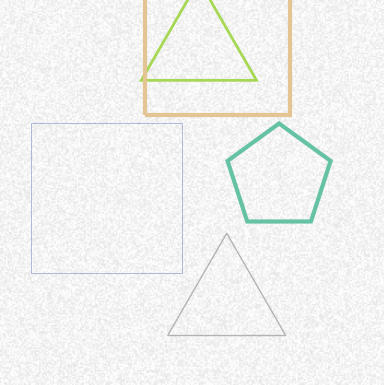[{"shape": "pentagon", "thickness": 3, "radius": 0.7, "center": [0.725, 0.539]}, {"shape": "square", "thickness": 0.5, "radius": 0.98, "center": [0.277, 0.485]}, {"shape": "triangle", "thickness": 2, "radius": 0.86, "center": [0.517, 0.878]}, {"shape": "square", "thickness": 3, "radius": 0.95, "center": [0.565, 0.891]}, {"shape": "triangle", "thickness": 1, "radius": 0.89, "center": [0.589, 0.217]}]